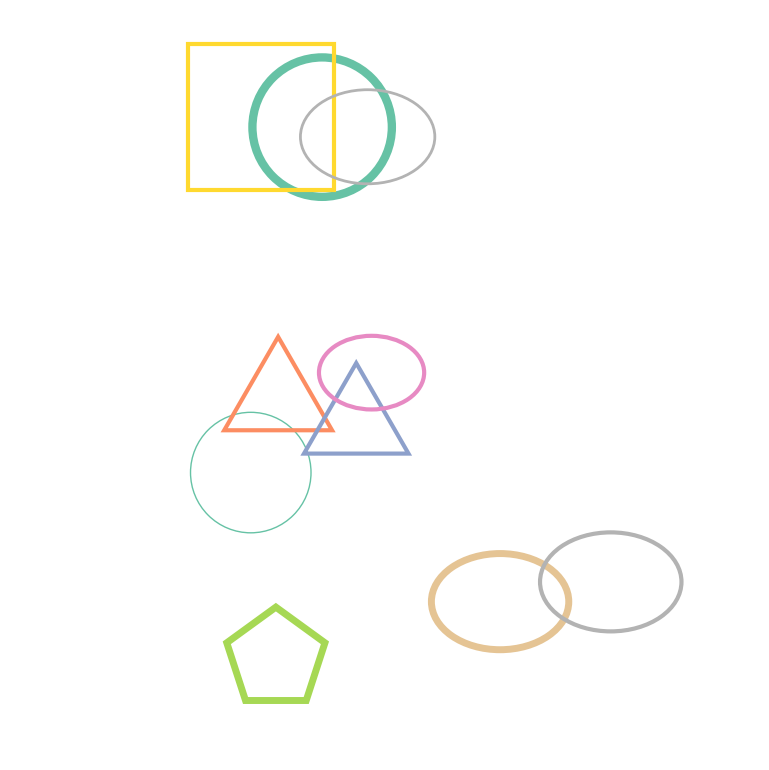[{"shape": "circle", "thickness": 3, "radius": 0.45, "center": [0.418, 0.835]}, {"shape": "circle", "thickness": 0.5, "radius": 0.39, "center": [0.326, 0.386]}, {"shape": "triangle", "thickness": 1.5, "radius": 0.4, "center": [0.361, 0.482]}, {"shape": "triangle", "thickness": 1.5, "radius": 0.39, "center": [0.463, 0.45]}, {"shape": "oval", "thickness": 1.5, "radius": 0.34, "center": [0.483, 0.516]}, {"shape": "pentagon", "thickness": 2.5, "radius": 0.34, "center": [0.358, 0.144]}, {"shape": "square", "thickness": 1.5, "radius": 0.47, "center": [0.339, 0.848]}, {"shape": "oval", "thickness": 2.5, "radius": 0.45, "center": [0.649, 0.219]}, {"shape": "oval", "thickness": 1, "radius": 0.44, "center": [0.477, 0.822]}, {"shape": "oval", "thickness": 1.5, "radius": 0.46, "center": [0.793, 0.244]}]